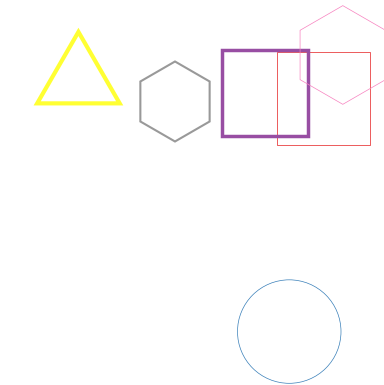[{"shape": "square", "thickness": 0.5, "radius": 0.61, "center": [0.84, 0.744]}, {"shape": "circle", "thickness": 0.5, "radius": 0.67, "center": [0.751, 0.139]}, {"shape": "square", "thickness": 2.5, "radius": 0.56, "center": [0.688, 0.758]}, {"shape": "triangle", "thickness": 3, "radius": 0.62, "center": [0.204, 0.793]}, {"shape": "hexagon", "thickness": 0.5, "radius": 0.64, "center": [0.89, 0.857]}, {"shape": "hexagon", "thickness": 1.5, "radius": 0.52, "center": [0.455, 0.736]}]